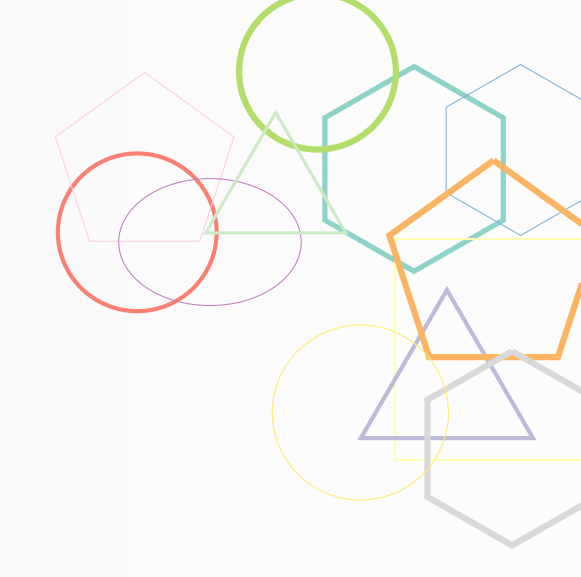[{"shape": "hexagon", "thickness": 2.5, "radius": 0.89, "center": [0.712, 0.707]}, {"shape": "square", "thickness": 1, "radius": 0.95, "center": [0.87, 0.394]}, {"shape": "triangle", "thickness": 2, "radius": 0.85, "center": [0.769, 0.326]}, {"shape": "circle", "thickness": 2, "radius": 0.68, "center": [0.236, 0.597]}, {"shape": "hexagon", "thickness": 0.5, "radius": 0.74, "center": [0.896, 0.739]}, {"shape": "pentagon", "thickness": 3, "radius": 0.94, "center": [0.849, 0.533]}, {"shape": "circle", "thickness": 3, "radius": 0.67, "center": [0.546, 0.875]}, {"shape": "pentagon", "thickness": 0.5, "radius": 0.81, "center": [0.249, 0.712]}, {"shape": "hexagon", "thickness": 3, "radius": 0.84, "center": [0.881, 0.223]}, {"shape": "oval", "thickness": 0.5, "radius": 0.79, "center": [0.361, 0.58]}, {"shape": "triangle", "thickness": 1.5, "radius": 0.7, "center": [0.474, 0.665]}, {"shape": "circle", "thickness": 0.5, "radius": 0.76, "center": [0.62, 0.285]}]